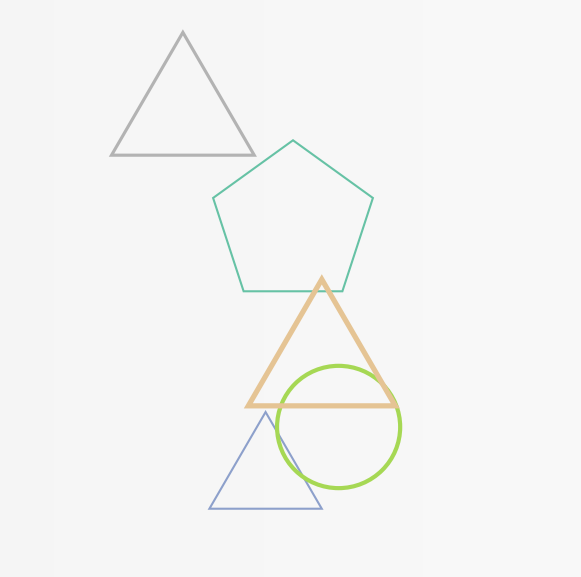[{"shape": "pentagon", "thickness": 1, "radius": 0.72, "center": [0.504, 0.612]}, {"shape": "triangle", "thickness": 1, "radius": 0.56, "center": [0.457, 0.174]}, {"shape": "circle", "thickness": 2, "radius": 0.53, "center": [0.583, 0.26]}, {"shape": "triangle", "thickness": 2.5, "radius": 0.73, "center": [0.554, 0.369]}, {"shape": "triangle", "thickness": 1.5, "radius": 0.71, "center": [0.315, 0.801]}]